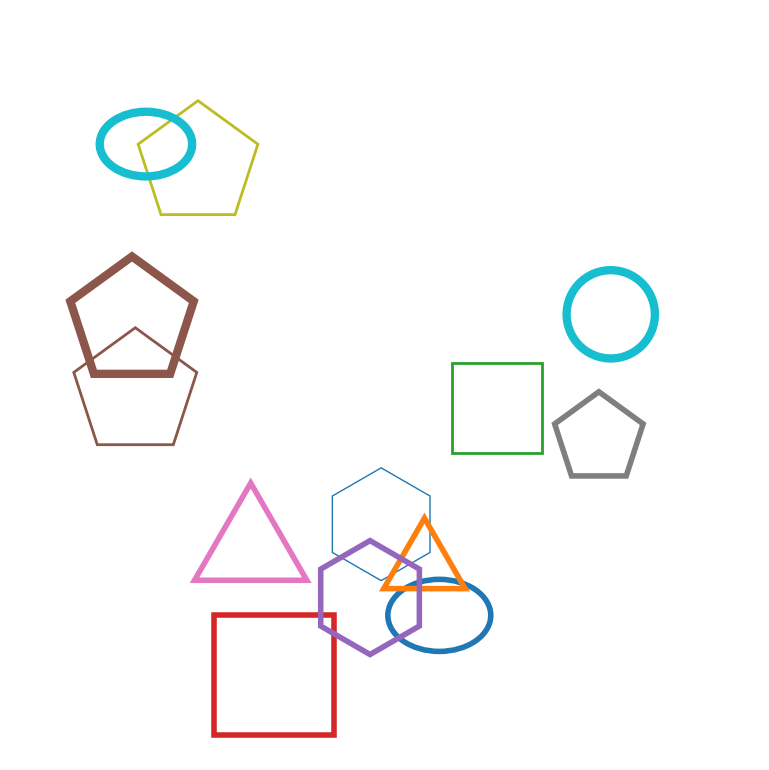[{"shape": "oval", "thickness": 2, "radius": 0.33, "center": [0.571, 0.201]}, {"shape": "hexagon", "thickness": 0.5, "radius": 0.37, "center": [0.495, 0.319]}, {"shape": "triangle", "thickness": 2, "radius": 0.31, "center": [0.551, 0.266]}, {"shape": "square", "thickness": 1, "radius": 0.29, "center": [0.646, 0.47]}, {"shape": "square", "thickness": 2, "radius": 0.39, "center": [0.355, 0.123]}, {"shape": "hexagon", "thickness": 2, "radius": 0.37, "center": [0.481, 0.224]}, {"shape": "pentagon", "thickness": 1, "radius": 0.42, "center": [0.176, 0.49]}, {"shape": "pentagon", "thickness": 3, "radius": 0.42, "center": [0.171, 0.583]}, {"shape": "triangle", "thickness": 2, "radius": 0.42, "center": [0.326, 0.288]}, {"shape": "pentagon", "thickness": 2, "radius": 0.3, "center": [0.778, 0.431]}, {"shape": "pentagon", "thickness": 1, "radius": 0.41, "center": [0.257, 0.787]}, {"shape": "circle", "thickness": 3, "radius": 0.29, "center": [0.793, 0.592]}, {"shape": "oval", "thickness": 3, "radius": 0.3, "center": [0.19, 0.813]}]